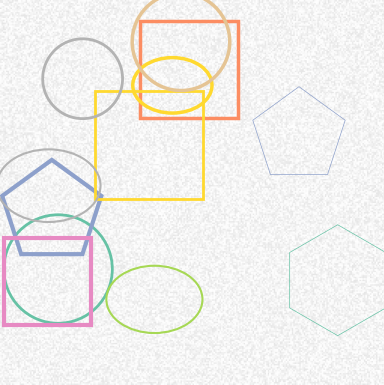[{"shape": "hexagon", "thickness": 0.5, "radius": 0.72, "center": [0.877, 0.272]}, {"shape": "circle", "thickness": 2, "radius": 0.7, "center": [0.151, 0.301]}, {"shape": "square", "thickness": 2.5, "radius": 0.64, "center": [0.49, 0.82]}, {"shape": "pentagon", "thickness": 0.5, "radius": 0.63, "center": [0.777, 0.649]}, {"shape": "pentagon", "thickness": 3, "radius": 0.68, "center": [0.135, 0.449]}, {"shape": "square", "thickness": 3, "radius": 0.57, "center": [0.123, 0.269]}, {"shape": "oval", "thickness": 1.5, "radius": 0.62, "center": [0.401, 0.222]}, {"shape": "square", "thickness": 2, "radius": 0.7, "center": [0.388, 0.624]}, {"shape": "oval", "thickness": 2.5, "radius": 0.51, "center": [0.448, 0.778]}, {"shape": "circle", "thickness": 2.5, "radius": 0.63, "center": [0.47, 0.892]}, {"shape": "circle", "thickness": 2, "radius": 0.52, "center": [0.215, 0.796]}, {"shape": "oval", "thickness": 1.5, "radius": 0.67, "center": [0.126, 0.518]}]